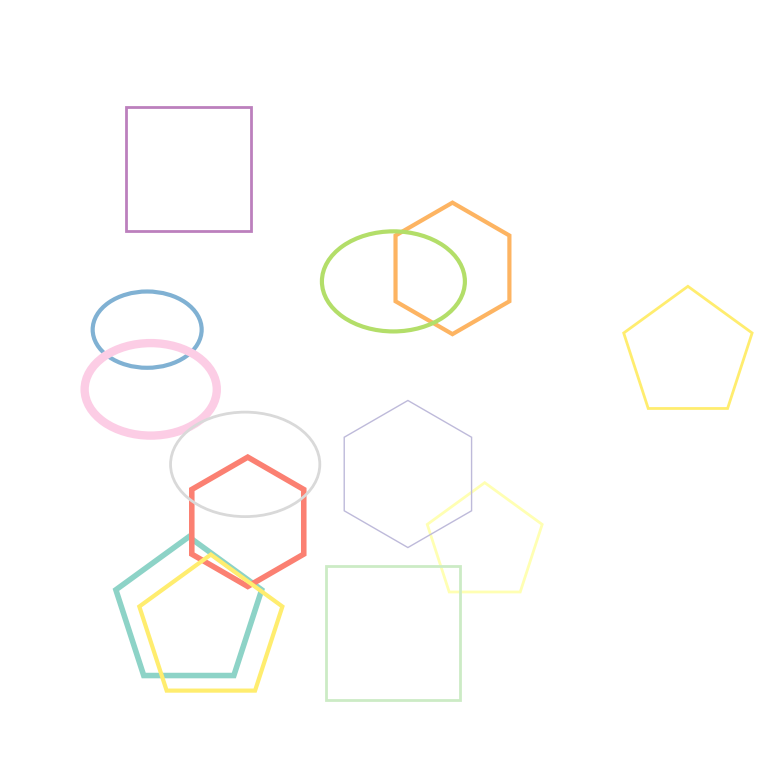[{"shape": "pentagon", "thickness": 2, "radius": 0.5, "center": [0.245, 0.203]}, {"shape": "pentagon", "thickness": 1, "radius": 0.39, "center": [0.629, 0.295]}, {"shape": "hexagon", "thickness": 0.5, "radius": 0.48, "center": [0.53, 0.384]}, {"shape": "hexagon", "thickness": 2, "radius": 0.42, "center": [0.322, 0.322]}, {"shape": "oval", "thickness": 1.5, "radius": 0.35, "center": [0.191, 0.572]}, {"shape": "hexagon", "thickness": 1.5, "radius": 0.43, "center": [0.588, 0.651]}, {"shape": "oval", "thickness": 1.5, "radius": 0.46, "center": [0.511, 0.635]}, {"shape": "oval", "thickness": 3, "radius": 0.43, "center": [0.196, 0.494]}, {"shape": "oval", "thickness": 1, "radius": 0.48, "center": [0.318, 0.397]}, {"shape": "square", "thickness": 1, "radius": 0.41, "center": [0.244, 0.781]}, {"shape": "square", "thickness": 1, "radius": 0.43, "center": [0.51, 0.178]}, {"shape": "pentagon", "thickness": 1.5, "radius": 0.49, "center": [0.274, 0.182]}, {"shape": "pentagon", "thickness": 1, "radius": 0.44, "center": [0.893, 0.54]}]